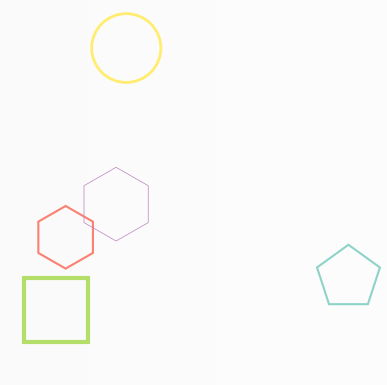[{"shape": "pentagon", "thickness": 1.5, "radius": 0.43, "center": [0.899, 0.279]}, {"shape": "hexagon", "thickness": 1.5, "radius": 0.41, "center": [0.169, 0.384]}, {"shape": "square", "thickness": 3, "radius": 0.42, "center": [0.145, 0.194]}, {"shape": "hexagon", "thickness": 0.5, "radius": 0.48, "center": [0.3, 0.47]}, {"shape": "circle", "thickness": 2, "radius": 0.45, "center": [0.326, 0.875]}]